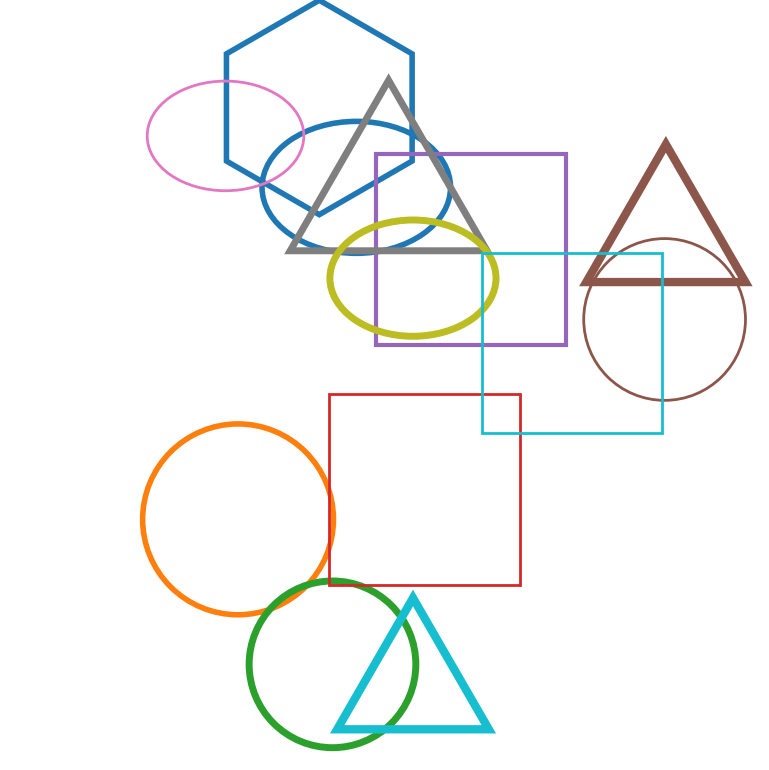[{"shape": "oval", "thickness": 2, "radius": 0.61, "center": [0.463, 0.757]}, {"shape": "hexagon", "thickness": 2, "radius": 0.7, "center": [0.415, 0.86]}, {"shape": "circle", "thickness": 2, "radius": 0.62, "center": [0.309, 0.326]}, {"shape": "circle", "thickness": 2.5, "radius": 0.54, "center": [0.432, 0.137]}, {"shape": "square", "thickness": 1, "radius": 0.62, "center": [0.552, 0.365]}, {"shape": "square", "thickness": 1.5, "radius": 0.62, "center": [0.612, 0.676]}, {"shape": "triangle", "thickness": 3, "radius": 0.6, "center": [0.865, 0.693]}, {"shape": "circle", "thickness": 1, "radius": 0.53, "center": [0.863, 0.585]}, {"shape": "oval", "thickness": 1, "radius": 0.51, "center": [0.293, 0.823]}, {"shape": "triangle", "thickness": 2.5, "radius": 0.74, "center": [0.505, 0.748]}, {"shape": "oval", "thickness": 2.5, "radius": 0.54, "center": [0.536, 0.639]}, {"shape": "triangle", "thickness": 3, "radius": 0.57, "center": [0.536, 0.11]}, {"shape": "square", "thickness": 1, "radius": 0.59, "center": [0.743, 0.554]}]